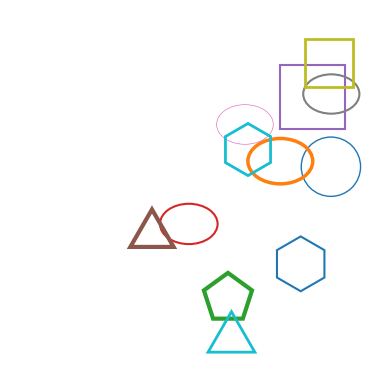[{"shape": "hexagon", "thickness": 1.5, "radius": 0.36, "center": [0.781, 0.315]}, {"shape": "circle", "thickness": 1, "radius": 0.39, "center": [0.86, 0.567]}, {"shape": "oval", "thickness": 2.5, "radius": 0.42, "center": [0.728, 0.581]}, {"shape": "pentagon", "thickness": 3, "radius": 0.33, "center": [0.592, 0.225]}, {"shape": "oval", "thickness": 1.5, "radius": 0.37, "center": [0.49, 0.418]}, {"shape": "square", "thickness": 1.5, "radius": 0.42, "center": [0.811, 0.748]}, {"shape": "triangle", "thickness": 3, "radius": 0.32, "center": [0.395, 0.391]}, {"shape": "oval", "thickness": 0.5, "radius": 0.37, "center": [0.636, 0.677]}, {"shape": "oval", "thickness": 1.5, "radius": 0.36, "center": [0.861, 0.756]}, {"shape": "square", "thickness": 2, "radius": 0.31, "center": [0.853, 0.835]}, {"shape": "hexagon", "thickness": 2, "radius": 0.34, "center": [0.644, 0.612]}, {"shape": "triangle", "thickness": 2, "radius": 0.35, "center": [0.601, 0.12]}]